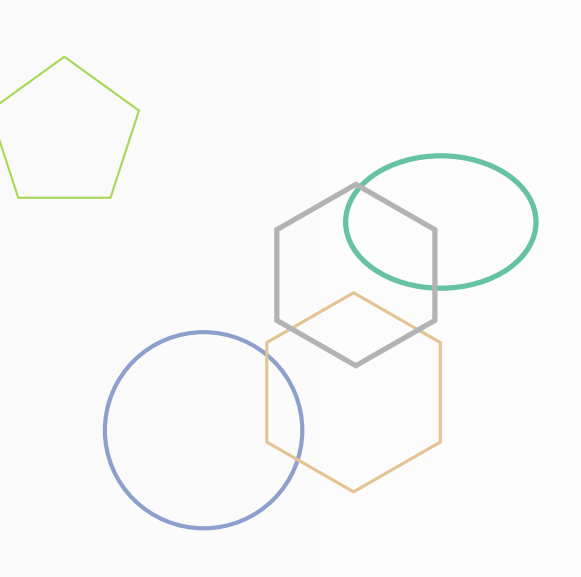[{"shape": "oval", "thickness": 2.5, "radius": 0.82, "center": [0.758, 0.615]}, {"shape": "circle", "thickness": 2, "radius": 0.85, "center": [0.35, 0.254]}, {"shape": "pentagon", "thickness": 1, "radius": 0.67, "center": [0.111, 0.766]}, {"shape": "hexagon", "thickness": 1.5, "radius": 0.86, "center": [0.608, 0.32]}, {"shape": "hexagon", "thickness": 2.5, "radius": 0.78, "center": [0.612, 0.523]}]